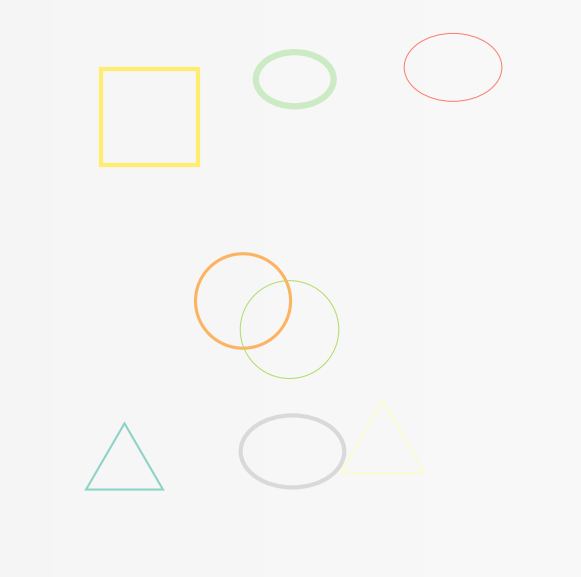[{"shape": "triangle", "thickness": 1, "radius": 0.38, "center": [0.214, 0.19]}, {"shape": "triangle", "thickness": 0.5, "radius": 0.42, "center": [0.659, 0.222]}, {"shape": "oval", "thickness": 0.5, "radius": 0.42, "center": [0.779, 0.882]}, {"shape": "circle", "thickness": 1.5, "radius": 0.41, "center": [0.418, 0.478]}, {"shape": "circle", "thickness": 0.5, "radius": 0.42, "center": [0.498, 0.428]}, {"shape": "oval", "thickness": 2, "radius": 0.45, "center": [0.503, 0.217]}, {"shape": "oval", "thickness": 3, "radius": 0.33, "center": [0.507, 0.862]}, {"shape": "square", "thickness": 2, "radius": 0.41, "center": [0.257, 0.796]}]